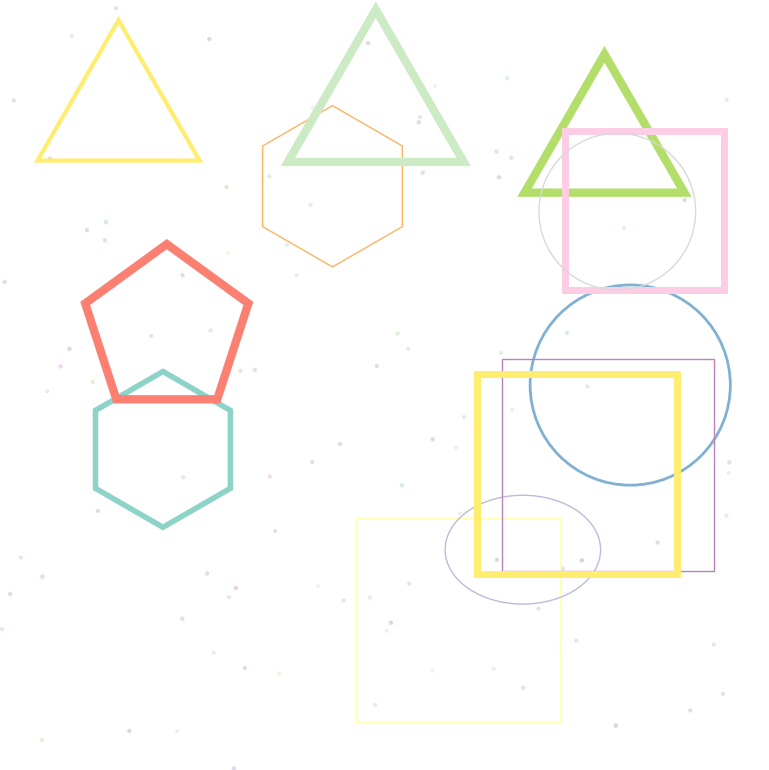[{"shape": "hexagon", "thickness": 2, "radius": 0.51, "center": [0.212, 0.416]}, {"shape": "square", "thickness": 0.5, "radius": 0.66, "center": [0.595, 0.194]}, {"shape": "oval", "thickness": 0.5, "radius": 0.5, "center": [0.679, 0.286]}, {"shape": "pentagon", "thickness": 3, "radius": 0.56, "center": [0.217, 0.572]}, {"shape": "circle", "thickness": 1, "radius": 0.65, "center": [0.818, 0.5]}, {"shape": "hexagon", "thickness": 0.5, "radius": 0.52, "center": [0.432, 0.758]}, {"shape": "triangle", "thickness": 3, "radius": 0.6, "center": [0.785, 0.81]}, {"shape": "square", "thickness": 2.5, "radius": 0.51, "center": [0.837, 0.727]}, {"shape": "circle", "thickness": 0.5, "radius": 0.51, "center": [0.802, 0.725]}, {"shape": "square", "thickness": 0.5, "radius": 0.69, "center": [0.789, 0.397]}, {"shape": "triangle", "thickness": 3, "radius": 0.66, "center": [0.488, 0.856]}, {"shape": "triangle", "thickness": 1.5, "radius": 0.61, "center": [0.154, 0.852]}, {"shape": "square", "thickness": 2.5, "radius": 0.65, "center": [0.749, 0.384]}]